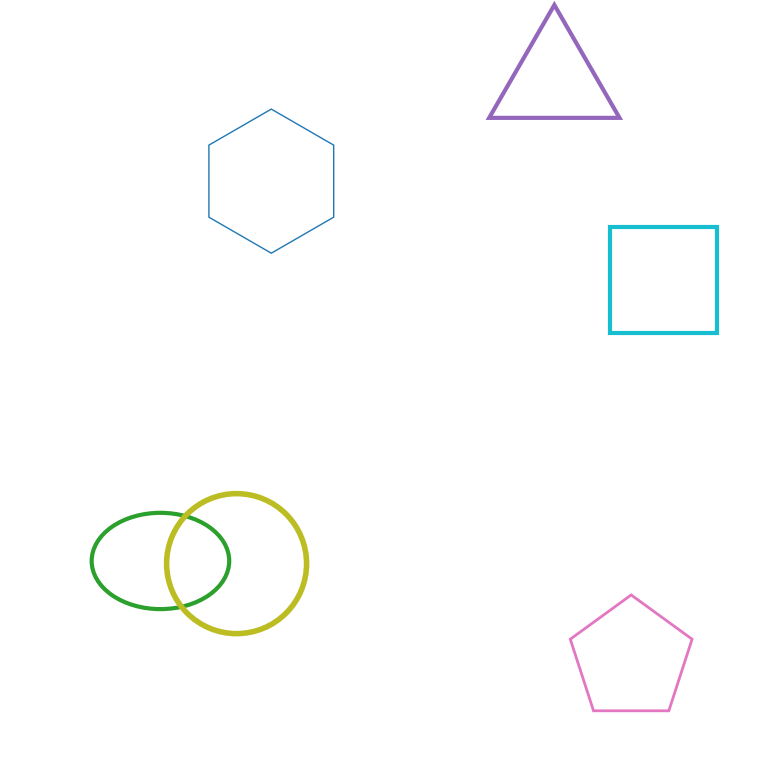[{"shape": "hexagon", "thickness": 0.5, "radius": 0.47, "center": [0.352, 0.765]}, {"shape": "oval", "thickness": 1.5, "radius": 0.45, "center": [0.208, 0.271]}, {"shape": "triangle", "thickness": 1.5, "radius": 0.49, "center": [0.72, 0.896]}, {"shape": "pentagon", "thickness": 1, "radius": 0.42, "center": [0.82, 0.144]}, {"shape": "circle", "thickness": 2, "radius": 0.45, "center": [0.307, 0.268]}, {"shape": "square", "thickness": 1.5, "radius": 0.35, "center": [0.862, 0.636]}]